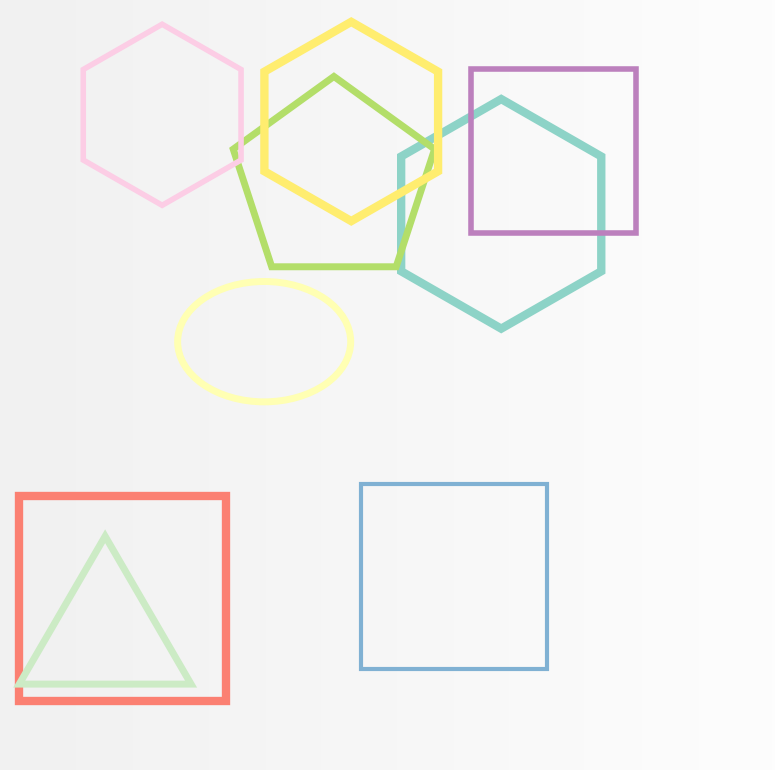[{"shape": "hexagon", "thickness": 3, "radius": 0.75, "center": [0.647, 0.722]}, {"shape": "oval", "thickness": 2.5, "radius": 0.56, "center": [0.341, 0.556]}, {"shape": "square", "thickness": 3, "radius": 0.67, "center": [0.158, 0.223]}, {"shape": "square", "thickness": 1.5, "radius": 0.6, "center": [0.586, 0.252]}, {"shape": "pentagon", "thickness": 2.5, "radius": 0.68, "center": [0.431, 0.764]}, {"shape": "hexagon", "thickness": 2, "radius": 0.59, "center": [0.209, 0.851]}, {"shape": "square", "thickness": 2, "radius": 0.53, "center": [0.715, 0.804]}, {"shape": "triangle", "thickness": 2.5, "radius": 0.64, "center": [0.136, 0.176]}, {"shape": "hexagon", "thickness": 3, "radius": 0.65, "center": [0.453, 0.842]}]